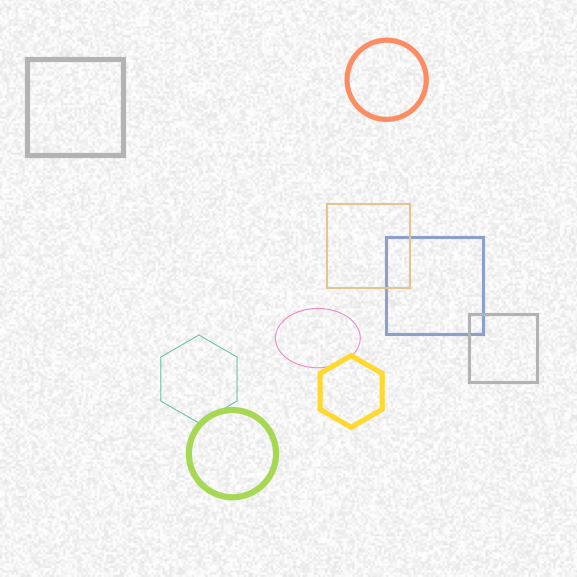[{"shape": "hexagon", "thickness": 0.5, "radius": 0.38, "center": [0.344, 0.343]}, {"shape": "circle", "thickness": 2.5, "radius": 0.34, "center": [0.67, 0.861]}, {"shape": "square", "thickness": 1.5, "radius": 0.42, "center": [0.753, 0.505]}, {"shape": "oval", "thickness": 0.5, "radius": 0.37, "center": [0.55, 0.414]}, {"shape": "circle", "thickness": 3, "radius": 0.38, "center": [0.403, 0.214]}, {"shape": "hexagon", "thickness": 2.5, "radius": 0.31, "center": [0.608, 0.321]}, {"shape": "square", "thickness": 1, "radius": 0.36, "center": [0.638, 0.574]}, {"shape": "square", "thickness": 2.5, "radius": 0.42, "center": [0.13, 0.814]}, {"shape": "square", "thickness": 1.5, "radius": 0.29, "center": [0.871, 0.396]}]